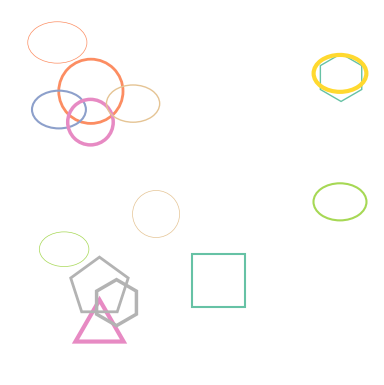[{"shape": "square", "thickness": 1.5, "radius": 0.35, "center": [0.567, 0.272]}, {"shape": "hexagon", "thickness": 1, "radius": 0.31, "center": [0.886, 0.799]}, {"shape": "oval", "thickness": 0.5, "radius": 0.38, "center": [0.149, 0.89]}, {"shape": "circle", "thickness": 2, "radius": 0.42, "center": [0.236, 0.763]}, {"shape": "oval", "thickness": 1.5, "radius": 0.35, "center": [0.153, 0.715]}, {"shape": "circle", "thickness": 2.5, "radius": 0.3, "center": [0.235, 0.683]}, {"shape": "triangle", "thickness": 3, "radius": 0.36, "center": [0.258, 0.149]}, {"shape": "oval", "thickness": 1.5, "radius": 0.34, "center": [0.883, 0.476]}, {"shape": "oval", "thickness": 0.5, "radius": 0.32, "center": [0.166, 0.353]}, {"shape": "oval", "thickness": 3, "radius": 0.34, "center": [0.883, 0.809]}, {"shape": "oval", "thickness": 1, "radius": 0.35, "center": [0.346, 0.731]}, {"shape": "circle", "thickness": 0.5, "radius": 0.31, "center": [0.405, 0.444]}, {"shape": "hexagon", "thickness": 2.5, "radius": 0.3, "center": [0.303, 0.214]}, {"shape": "pentagon", "thickness": 2, "radius": 0.39, "center": [0.258, 0.254]}]